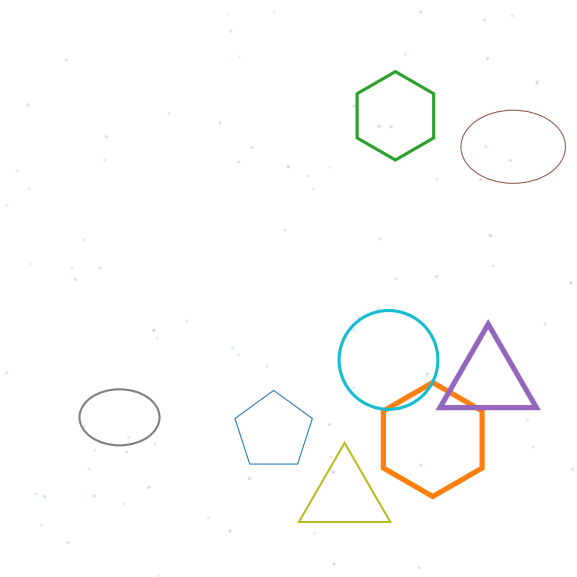[{"shape": "pentagon", "thickness": 0.5, "radius": 0.35, "center": [0.474, 0.253]}, {"shape": "hexagon", "thickness": 2.5, "radius": 0.49, "center": [0.749, 0.238]}, {"shape": "hexagon", "thickness": 1.5, "radius": 0.38, "center": [0.685, 0.799]}, {"shape": "triangle", "thickness": 2.5, "radius": 0.48, "center": [0.845, 0.341]}, {"shape": "oval", "thickness": 0.5, "radius": 0.45, "center": [0.889, 0.745]}, {"shape": "oval", "thickness": 1, "radius": 0.35, "center": [0.207, 0.276]}, {"shape": "triangle", "thickness": 1, "radius": 0.46, "center": [0.597, 0.141]}, {"shape": "circle", "thickness": 1.5, "radius": 0.43, "center": [0.673, 0.376]}]